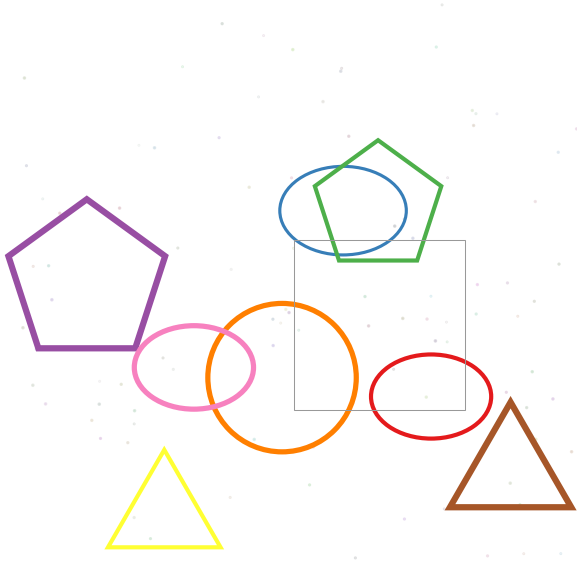[{"shape": "oval", "thickness": 2, "radius": 0.52, "center": [0.746, 0.313]}, {"shape": "oval", "thickness": 1.5, "radius": 0.55, "center": [0.594, 0.634]}, {"shape": "pentagon", "thickness": 2, "radius": 0.58, "center": [0.655, 0.641]}, {"shape": "pentagon", "thickness": 3, "radius": 0.71, "center": [0.15, 0.511]}, {"shape": "circle", "thickness": 2.5, "radius": 0.64, "center": [0.488, 0.345]}, {"shape": "triangle", "thickness": 2, "radius": 0.56, "center": [0.284, 0.108]}, {"shape": "triangle", "thickness": 3, "radius": 0.61, "center": [0.884, 0.181]}, {"shape": "oval", "thickness": 2.5, "radius": 0.52, "center": [0.336, 0.363]}, {"shape": "square", "thickness": 0.5, "radius": 0.74, "center": [0.657, 0.436]}]